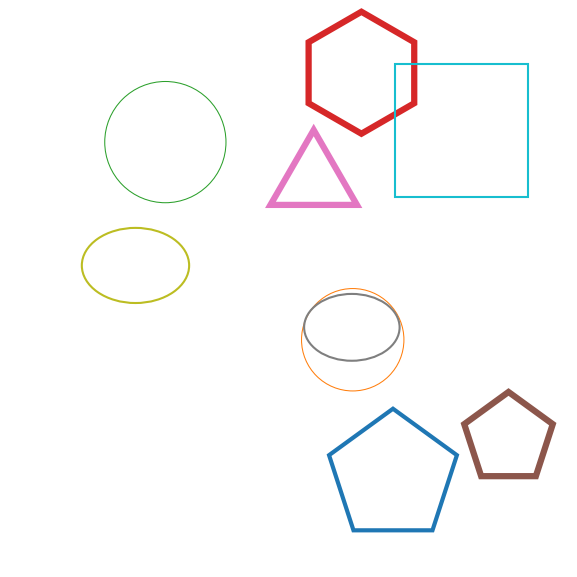[{"shape": "pentagon", "thickness": 2, "radius": 0.58, "center": [0.68, 0.175]}, {"shape": "circle", "thickness": 0.5, "radius": 0.44, "center": [0.611, 0.411]}, {"shape": "circle", "thickness": 0.5, "radius": 0.52, "center": [0.286, 0.753]}, {"shape": "hexagon", "thickness": 3, "radius": 0.53, "center": [0.626, 0.873]}, {"shape": "pentagon", "thickness": 3, "radius": 0.4, "center": [0.881, 0.24]}, {"shape": "triangle", "thickness": 3, "radius": 0.43, "center": [0.543, 0.688]}, {"shape": "oval", "thickness": 1, "radius": 0.41, "center": [0.609, 0.432]}, {"shape": "oval", "thickness": 1, "radius": 0.46, "center": [0.235, 0.539]}, {"shape": "square", "thickness": 1, "radius": 0.57, "center": [0.799, 0.773]}]